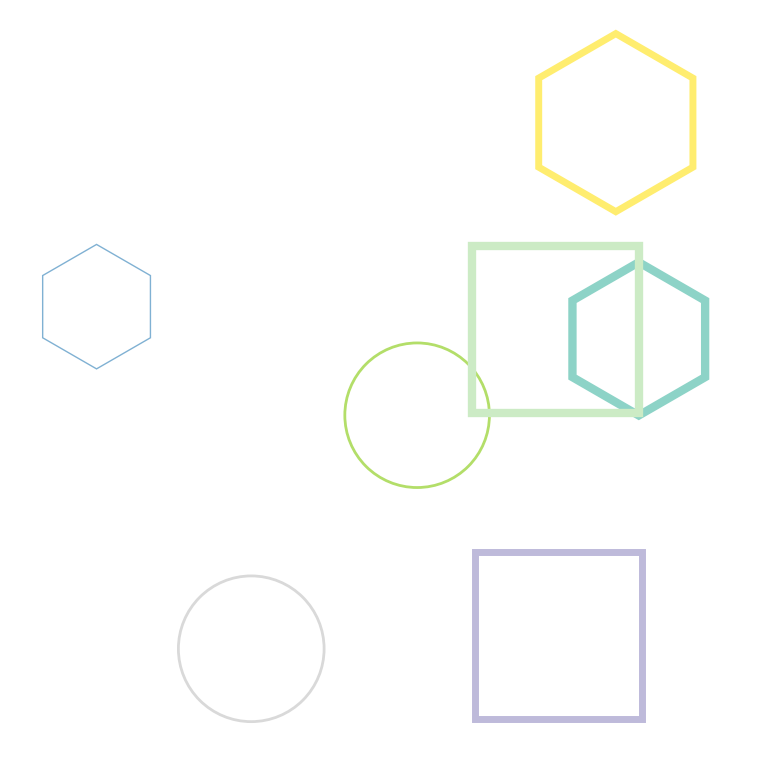[{"shape": "hexagon", "thickness": 3, "radius": 0.5, "center": [0.83, 0.56]}, {"shape": "square", "thickness": 2.5, "radius": 0.54, "center": [0.726, 0.175]}, {"shape": "hexagon", "thickness": 0.5, "radius": 0.4, "center": [0.125, 0.602]}, {"shape": "circle", "thickness": 1, "radius": 0.47, "center": [0.542, 0.461]}, {"shape": "circle", "thickness": 1, "radius": 0.47, "center": [0.326, 0.157]}, {"shape": "square", "thickness": 3, "radius": 0.54, "center": [0.721, 0.572]}, {"shape": "hexagon", "thickness": 2.5, "radius": 0.58, "center": [0.8, 0.841]}]